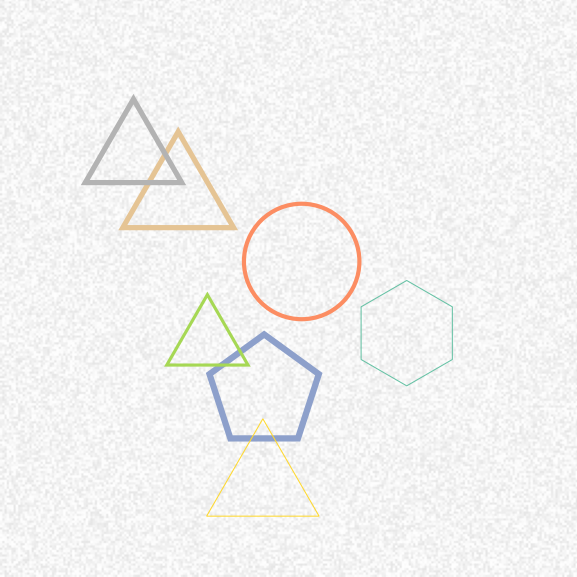[{"shape": "hexagon", "thickness": 0.5, "radius": 0.46, "center": [0.704, 0.422]}, {"shape": "circle", "thickness": 2, "radius": 0.5, "center": [0.522, 0.546]}, {"shape": "pentagon", "thickness": 3, "radius": 0.5, "center": [0.457, 0.321]}, {"shape": "triangle", "thickness": 1.5, "radius": 0.41, "center": [0.359, 0.408]}, {"shape": "triangle", "thickness": 0.5, "radius": 0.56, "center": [0.455, 0.162]}, {"shape": "triangle", "thickness": 2.5, "radius": 0.55, "center": [0.309, 0.66]}, {"shape": "triangle", "thickness": 2.5, "radius": 0.48, "center": [0.231, 0.731]}]